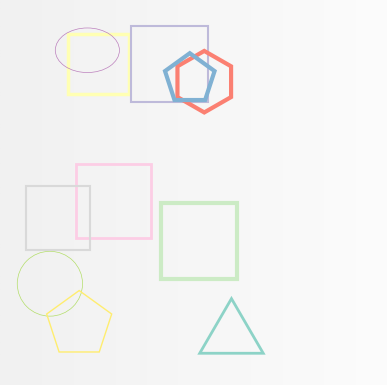[{"shape": "triangle", "thickness": 2, "radius": 0.47, "center": [0.597, 0.13]}, {"shape": "square", "thickness": 2.5, "radius": 0.39, "center": [0.253, 0.834]}, {"shape": "square", "thickness": 1.5, "radius": 0.49, "center": [0.437, 0.834]}, {"shape": "hexagon", "thickness": 3, "radius": 0.4, "center": [0.527, 0.788]}, {"shape": "pentagon", "thickness": 3, "radius": 0.34, "center": [0.49, 0.795]}, {"shape": "circle", "thickness": 0.5, "radius": 0.42, "center": [0.129, 0.263]}, {"shape": "square", "thickness": 2, "radius": 0.48, "center": [0.294, 0.478]}, {"shape": "square", "thickness": 1.5, "radius": 0.41, "center": [0.149, 0.434]}, {"shape": "oval", "thickness": 0.5, "radius": 0.41, "center": [0.225, 0.869]}, {"shape": "square", "thickness": 3, "radius": 0.49, "center": [0.514, 0.375]}, {"shape": "pentagon", "thickness": 1, "radius": 0.44, "center": [0.204, 0.157]}]